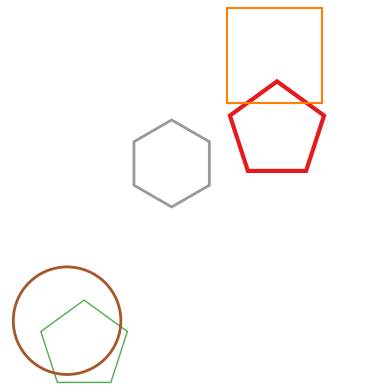[{"shape": "pentagon", "thickness": 3, "radius": 0.64, "center": [0.719, 0.66]}, {"shape": "pentagon", "thickness": 1, "radius": 0.59, "center": [0.218, 0.102]}, {"shape": "square", "thickness": 1.5, "radius": 0.62, "center": [0.712, 0.855]}, {"shape": "circle", "thickness": 2, "radius": 0.7, "center": [0.174, 0.167]}, {"shape": "hexagon", "thickness": 2, "radius": 0.57, "center": [0.446, 0.575]}]